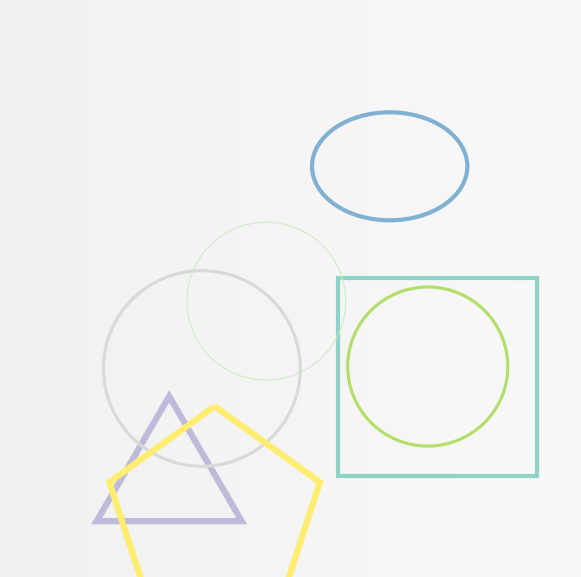[{"shape": "square", "thickness": 2, "radius": 0.85, "center": [0.753, 0.347]}, {"shape": "triangle", "thickness": 3, "radius": 0.72, "center": [0.291, 0.169]}, {"shape": "oval", "thickness": 2, "radius": 0.67, "center": [0.67, 0.711]}, {"shape": "circle", "thickness": 1.5, "radius": 0.69, "center": [0.736, 0.364]}, {"shape": "circle", "thickness": 1.5, "radius": 0.85, "center": [0.347, 0.361]}, {"shape": "circle", "thickness": 0.5, "radius": 0.68, "center": [0.458, 0.478]}, {"shape": "pentagon", "thickness": 3, "radius": 0.95, "center": [0.369, 0.105]}]